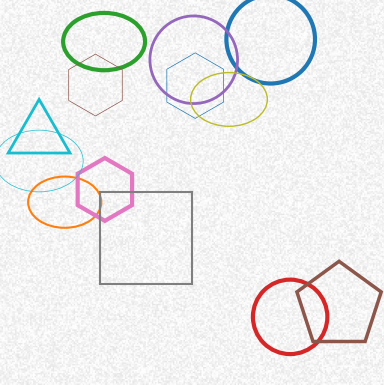[{"shape": "hexagon", "thickness": 0.5, "radius": 0.43, "center": [0.507, 0.778]}, {"shape": "circle", "thickness": 3, "radius": 0.58, "center": [0.703, 0.898]}, {"shape": "oval", "thickness": 1.5, "radius": 0.48, "center": [0.168, 0.475]}, {"shape": "oval", "thickness": 3, "radius": 0.53, "center": [0.27, 0.892]}, {"shape": "circle", "thickness": 3, "radius": 0.48, "center": [0.754, 0.177]}, {"shape": "circle", "thickness": 2, "radius": 0.57, "center": [0.503, 0.845]}, {"shape": "pentagon", "thickness": 2.5, "radius": 0.58, "center": [0.881, 0.206]}, {"shape": "hexagon", "thickness": 0.5, "radius": 0.4, "center": [0.248, 0.779]}, {"shape": "hexagon", "thickness": 3, "radius": 0.41, "center": [0.272, 0.508]}, {"shape": "square", "thickness": 1.5, "radius": 0.59, "center": [0.379, 0.382]}, {"shape": "oval", "thickness": 1, "radius": 0.5, "center": [0.595, 0.742]}, {"shape": "oval", "thickness": 0.5, "radius": 0.57, "center": [0.101, 0.582]}, {"shape": "triangle", "thickness": 2, "radius": 0.46, "center": [0.102, 0.649]}]